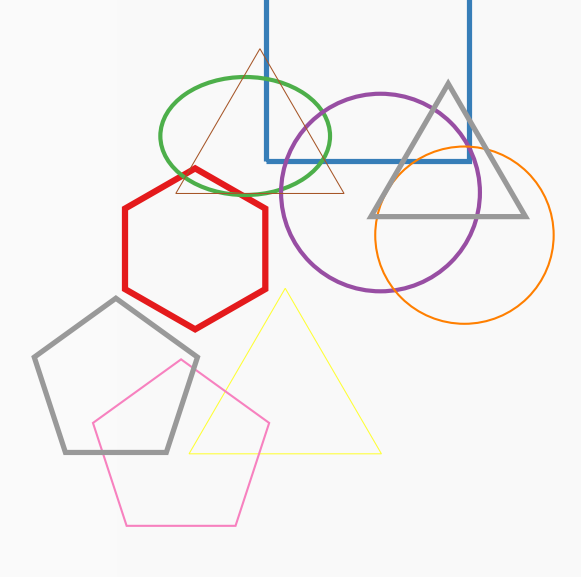[{"shape": "hexagon", "thickness": 3, "radius": 0.7, "center": [0.336, 0.568]}, {"shape": "square", "thickness": 2.5, "radius": 0.87, "center": [0.632, 0.895]}, {"shape": "oval", "thickness": 2, "radius": 0.73, "center": [0.422, 0.764]}, {"shape": "circle", "thickness": 2, "radius": 0.86, "center": [0.655, 0.666]}, {"shape": "circle", "thickness": 1, "radius": 0.77, "center": [0.799, 0.592]}, {"shape": "triangle", "thickness": 0.5, "radius": 0.96, "center": [0.491, 0.309]}, {"shape": "triangle", "thickness": 0.5, "radius": 0.84, "center": [0.447, 0.748]}, {"shape": "pentagon", "thickness": 1, "radius": 0.8, "center": [0.312, 0.218]}, {"shape": "pentagon", "thickness": 2.5, "radius": 0.74, "center": [0.199, 0.335]}, {"shape": "triangle", "thickness": 2.5, "radius": 0.77, "center": [0.771, 0.701]}]